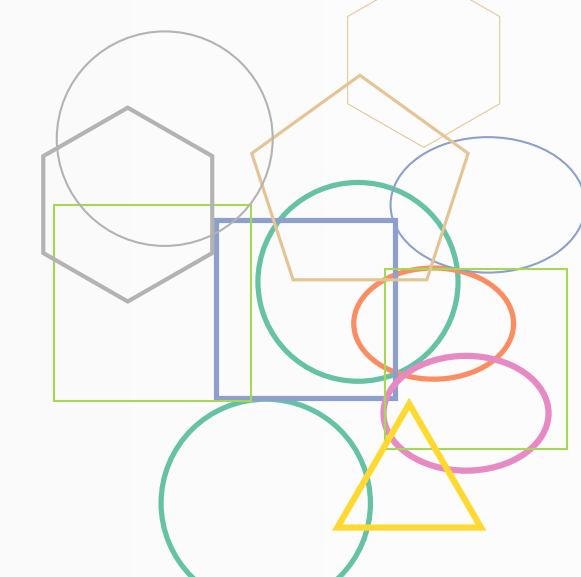[{"shape": "circle", "thickness": 2.5, "radius": 0.9, "center": [0.457, 0.128]}, {"shape": "circle", "thickness": 2.5, "radius": 0.86, "center": [0.616, 0.511]}, {"shape": "oval", "thickness": 2.5, "radius": 0.69, "center": [0.746, 0.439]}, {"shape": "square", "thickness": 2.5, "radius": 0.77, "center": [0.526, 0.463]}, {"shape": "oval", "thickness": 1, "radius": 0.84, "center": [0.839, 0.644]}, {"shape": "oval", "thickness": 3, "radius": 0.71, "center": [0.802, 0.284]}, {"shape": "square", "thickness": 1, "radius": 0.85, "center": [0.262, 0.474]}, {"shape": "square", "thickness": 1, "radius": 0.78, "center": [0.819, 0.377]}, {"shape": "triangle", "thickness": 3, "radius": 0.71, "center": [0.704, 0.157]}, {"shape": "hexagon", "thickness": 0.5, "radius": 0.76, "center": [0.729, 0.895]}, {"shape": "pentagon", "thickness": 1.5, "radius": 0.98, "center": [0.619, 0.673]}, {"shape": "circle", "thickness": 1, "radius": 0.93, "center": [0.283, 0.759]}, {"shape": "hexagon", "thickness": 2, "radius": 0.84, "center": [0.22, 0.645]}]